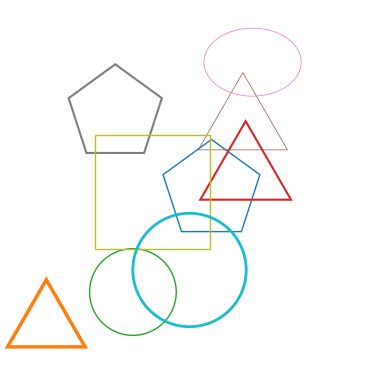[{"shape": "pentagon", "thickness": 1, "radius": 0.66, "center": [0.549, 0.505]}, {"shape": "triangle", "thickness": 2.5, "radius": 0.58, "center": [0.12, 0.157]}, {"shape": "circle", "thickness": 1, "radius": 0.56, "center": [0.345, 0.242]}, {"shape": "triangle", "thickness": 1.5, "radius": 0.68, "center": [0.638, 0.549]}, {"shape": "triangle", "thickness": 0.5, "radius": 0.67, "center": [0.631, 0.678]}, {"shape": "oval", "thickness": 0.5, "radius": 0.63, "center": [0.656, 0.839]}, {"shape": "pentagon", "thickness": 1.5, "radius": 0.64, "center": [0.299, 0.706]}, {"shape": "square", "thickness": 1, "radius": 0.74, "center": [0.396, 0.501]}, {"shape": "circle", "thickness": 2, "radius": 0.74, "center": [0.492, 0.299]}]